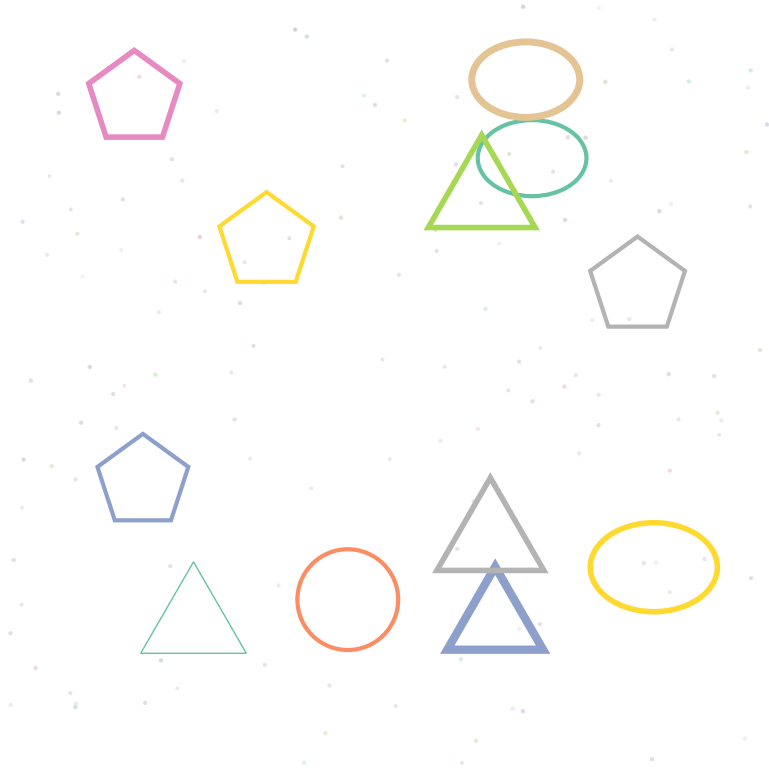[{"shape": "oval", "thickness": 1.5, "radius": 0.35, "center": [0.691, 0.795]}, {"shape": "triangle", "thickness": 0.5, "radius": 0.4, "center": [0.251, 0.191]}, {"shape": "circle", "thickness": 1.5, "radius": 0.33, "center": [0.452, 0.221]}, {"shape": "triangle", "thickness": 3, "radius": 0.36, "center": [0.643, 0.192]}, {"shape": "pentagon", "thickness": 1.5, "radius": 0.31, "center": [0.186, 0.374]}, {"shape": "pentagon", "thickness": 2, "radius": 0.31, "center": [0.174, 0.872]}, {"shape": "triangle", "thickness": 2, "radius": 0.4, "center": [0.626, 0.745]}, {"shape": "oval", "thickness": 2, "radius": 0.41, "center": [0.849, 0.263]}, {"shape": "pentagon", "thickness": 1.5, "radius": 0.32, "center": [0.346, 0.686]}, {"shape": "oval", "thickness": 2.5, "radius": 0.35, "center": [0.683, 0.897]}, {"shape": "pentagon", "thickness": 1.5, "radius": 0.32, "center": [0.828, 0.628]}, {"shape": "triangle", "thickness": 2, "radius": 0.4, "center": [0.637, 0.299]}]